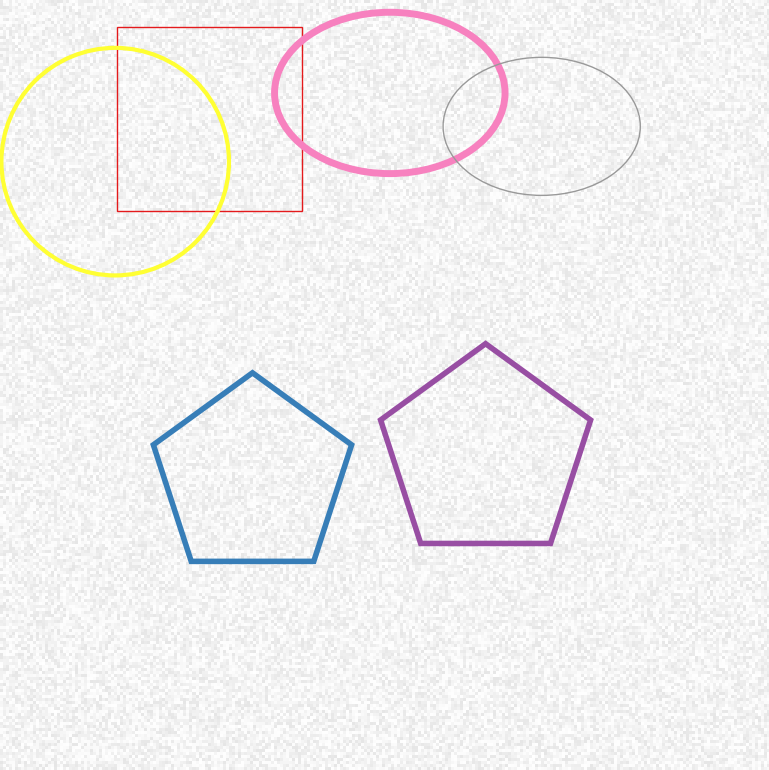[{"shape": "square", "thickness": 0.5, "radius": 0.6, "center": [0.272, 0.846]}, {"shape": "pentagon", "thickness": 2, "radius": 0.68, "center": [0.328, 0.38]}, {"shape": "pentagon", "thickness": 2, "radius": 0.72, "center": [0.631, 0.41]}, {"shape": "circle", "thickness": 1.5, "radius": 0.74, "center": [0.15, 0.79]}, {"shape": "oval", "thickness": 2.5, "radius": 0.75, "center": [0.506, 0.879]}, {"shape": "oval", "thickness": 0.5, "radius": 0.64, "center": [0.703, 0.836]}]